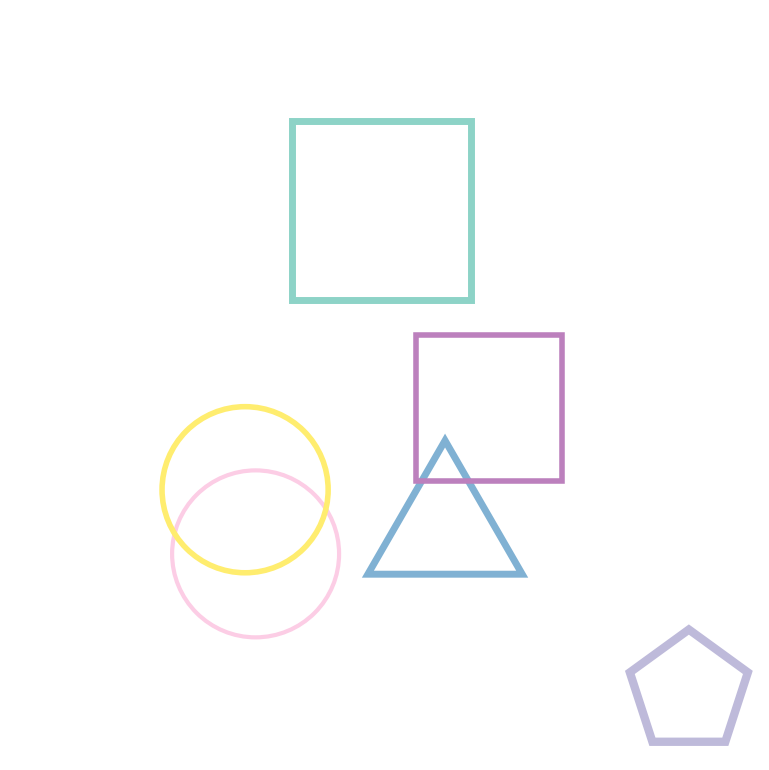[{"shape": "square", "thickness": 2.5, "radius": 0.58, "center": [0.495, 0.727]}, {"shape": "pentagon", "thickness": 3, "radius": 0.4, "center": [0.895, 0.102]}, {"shape": "triangle", "thickness": 2.5, "radius": 0.58, "center": [0.578, 0.312]}, {"shape": "circle", "thickness": 1.5, "radius": 0.54, "center": [0.332, 0.281]}, {"shape": "square", "thickness": 2, "radius": 0.47, "center": [0.635, 0.47]}, {"shape": "circle", "thickness": 2, "radius": 0.54, "center": [0.318, 0.364]}]